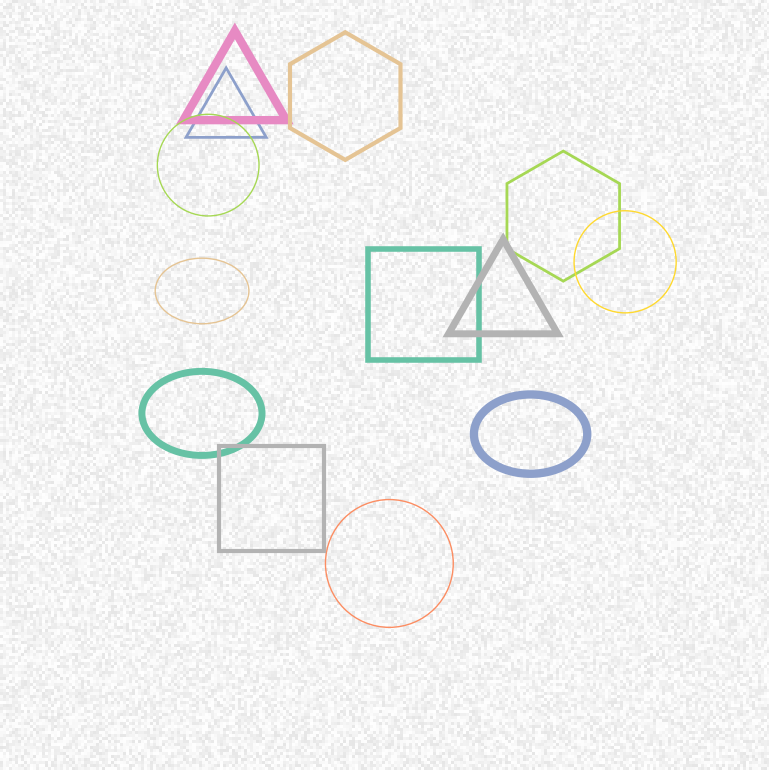[{"shape": "square", "thickness": 2, "radius": 0.36, "center": [0.55, 0.604]}, {"shape": "oval", "thickness": 2.5, "radius": 0.39, "center": [0.262, 0.463]}, {"shape": "circle", "thickness": 0.5, "radius": 0.41, "center": [0.506, 0.268]}, {"shape": "oval", "thickness": 3, "radius": 0.37, "center": [0.689, 0.436]}, {"shape": "triangle", "thickness": 1, "radius": 0.3, "center": [0.294, 0.852]}, {"shape": "triangle", "thickness": 3, "radius": 0.39, "center": [0.305, 0.883]}, {"shape": "hexagon", "thickness": 1, "radius": 0.42, "center": [0.732, 0.719]}, {"shape": "circle", "thickness": 0.5, "radius": 0.33, "center": [0.27, 0.786]}, {"shape": "circle", "thickness": 0.5, "radius": 0.33, "center": [0.812, 0.66]}, {"shape": "hexagon", "thickness": 1.5, "radius": 0.41, "center": [0.448, 0.875]}, {"shape": "oval", "thickness": 0.5, "radius": 0.3, "center": [0.262, 0.622]}, {"shape": "triangle", "thickness": 2.5, "radius": 0.41, "center": [0.653, 0.607]}, {"shape": "square", "thickness": 1.5, "radius": 0.34, "center": [0.352, 0.353]}]